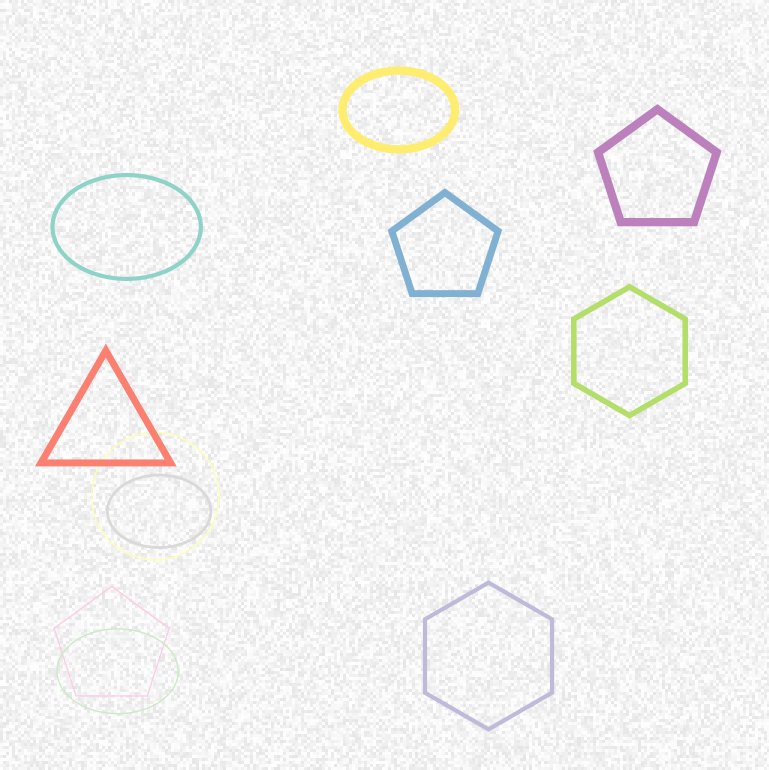[{"shape": "oval", "thickness": 1.5, "radius": 0.48, "center": [0.165, 0.705]}, {"shape": "circle", "thickness": 0.5, "radius": 0.41, "center": [0.202, 0.356]}, {"shape": "hexagon", "thickness": 1.5, "radius": 0.48, "center": [0.634, 0.148]}, {"shape": "triangle", "thickness": 2.5, "radius": 0.49, "center": [0.137, 0.447]}, {"shape": "pentagon", "thickness": 2.5, "radius": 0.36, "center": [0.578, 0.677]}, {"shape": "hexagon", "thickness": 2, "radius": 0.42, "center": [0.818, 0.544]}, {"shape": "pentagon", "thickness": 0.5, "radius": 0.39, "center": [0.145, 0.16]}, {"shape": "oval", "thickness": 1, "radius": 0.34, "center": [0.207, 0.336]}, {"shape": "pentagon", "thickness": 3, "radius": 0.41, "center": [0.854, 0.777]}, {"shape": "oval", "thickness": 0.5, "radius": 0.39, "center": [0.153, 0.128]}, {"shape": "oval", "thickness": 3, "radius": 0.37, "center": [0.518, 0.857]}]